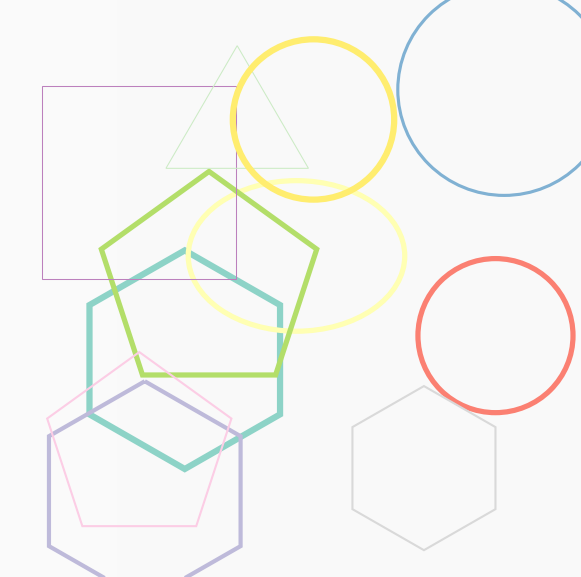[{"shape": "hexagon", "thickness": 3, "radius": 0.95, "center": [0.318, 0.376]}, {"shape": "oval", "thickness": 2.5, "radius": 0.93, "center": [0.51, 0.556]}, {"shape": "hexagon", "thickness": 2, "radius": 0.95, "center": [0.249, 0.149]}, {"shape": "circle", "thickness": 2.5, "radius": 0.67, "center": [0.852, 0.418]}, {"shape": "circle", "thickness": 1.5, "radius": 0.92, "center": [0.867, 0.844]}, {"shape": "pentagon", "thickness": 2.5, "radius": 0.97, "center": [0.36, 0.507]}, {"shape": "pentagon", "thickness": 1, "radius": 0.83, "center": [0.24, 0.223]}, {"shape": "hexagon", "thickness": 1, "radius": 0.71, "center": [0.729, 0.189]}, {"shape": "square", "thickness": 0.5, "radius": 0.83, "center": [0.239, 0.683]}, {"shape": "triangle", "thickness": 0.5, "radius": 0.71, "center": [0.408, 0.778]}, {"shape": "circle", "thickness": 3, "radius": 0.69, "center": [0.539, 0.792]}]